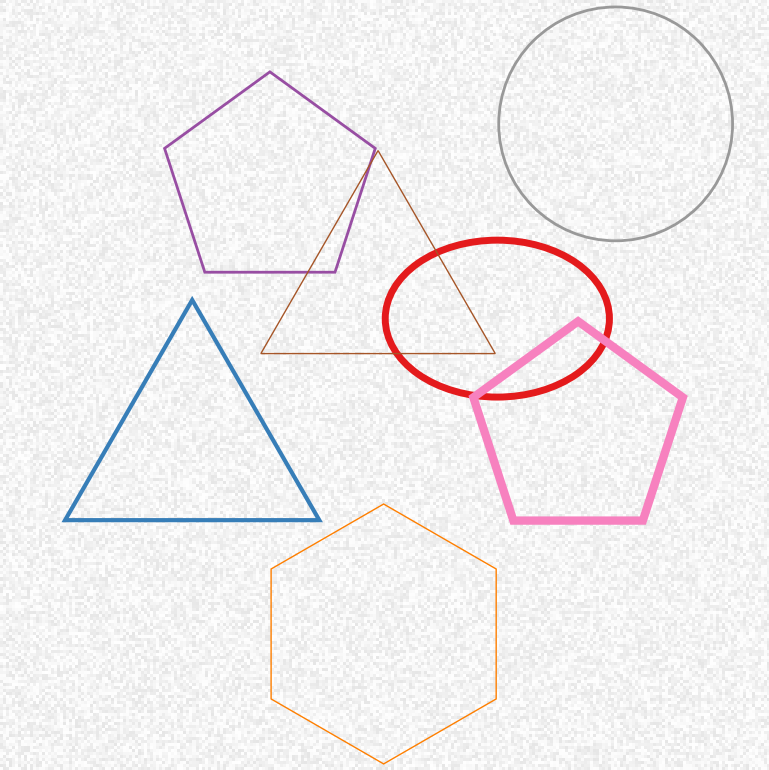[{"shape": "oval", "thickness": 2.5, "radius": 0.73, "center": [0.646, 0.586]}, {"shape": "triangle", "thickness": 1.5, "radius": 0.95, "center": [0.25, 0.42]}, {"shape": "pentagon", "thickness": 1, "radius": 0.72, "center": [0.351, 0.763]}, {"shape": "hexagon", "thickness": 0.5, "radius": 0.84, "center": [0.498, 0.177]}, {"shape": "triangle", "thickness": 0.5, "radius": 0.88, "center": [0.491, 0.629]}, {"shape": "pentagon", "thickness": 3, "radius": 0.72, "center": [0.751, 0.44]}, {"shape": "circle", "thickness": 1, "radius": 0.76, "center": [0.8, 0.839]}]